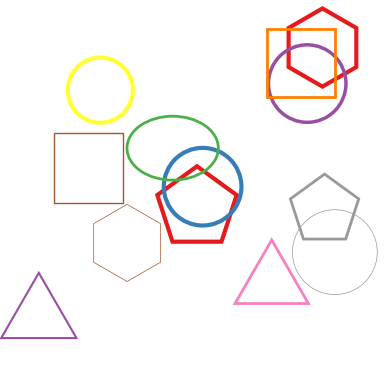[{"shape": "hexagon", "thickness": 3, "radius": 0.51, "center": [0.838, 0.877]}, {"shape": "pentagon", "thickness": 3, "radius": 0.54, "center": [0.512, 0.46]}, {"shape": "circle", "thickness": 3, "radius": 0.5, "center": [0.526, 0.515]}, {"shape": "oval", "thickness": 2, "radius": 0.59, "center": [0.449, 0.615]}, {"shape": "triangle", "thickness": 1.5, "radius": 0.56, "center": [0.101, 0.178]}, {"shape": "circle", "thickness": 2.5, "radius": 0.5, "center": [0.798, 0.783]}, {"shape": "square", "thickness": 2, "radius": 0.44, "center": [0.782, 0.837]}, {"shape": "circle", "thickness": 3, "radius": 0.42, "center": [0.261, 0.766]}, {"shape": "hexagon", "thickness": 0.5, "radius": 0.5, "center": [0.33, 0.369]}, {"shape": "square", "thickness": 1, "radius": 0.45, "center": [0.23, 0.564]}, {"shape": "triangle", "thickness": 2, "radius": 0.55, "center": [0.706, 0.267]}, {"shape": "circle", "thickness": 0.5, "radius": 0.55, "center": [0.87, 0.345]}, {"shape": "pentagon", "thickness": 2, "radius": 0.47, "center": [0.843, 0.455]}]